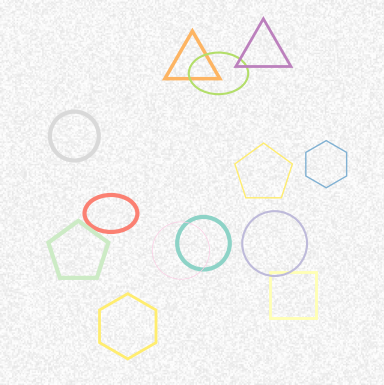[{"shape": "circle", "thickness": 3, "radius": 0.34, "center": [0.529, 0.368]}, {"shape": "square", "thickness": 2, "radius": 0.3, "center": [0.762, 0.234]}, {"shape": "circle", "thickness": 1.5, "radius": 0.42, "center": [0.713, 0.367]}, {"shape": "oval", "thickness": 3, "radius": 0.34, "center": [0.288, 0.446]}, {"shape": "hexagon", "thickness": 1, "radius": 0.31, "center": [0.847, 0.574]}, {"shape": "triangle", "thickness": 2.5, "radius": 0.41, "center": [0.5, 0.837]}, {"shape": "oval", "thickness": 1.5, "radius": 0.39, "center": [0.568, 0.809]}, {"shape": "circle", "thickness": 0.5, "radius": 0.37, "center": [0.47, 0.349]}, {"shape": "circle", "thickness": 3, "radius": 0.32, "center": [0.193, 0.647]}, {"shape": "triangle", "thickness": 2, "radius": 0.41, "center": [0.684, 0.869]}, {"shape": "pentagon", "thickness": 3, "radius": 0.41, "center": [0.204, 0.345]}, {"shape": "pentagon", "thickness": 1, "radius": 0.39, "center": [0.685, 0.55]}, {"shape": "hexagon", "thickness": 2, "radius": 0.42, "center": [0.332, 0.152]}]